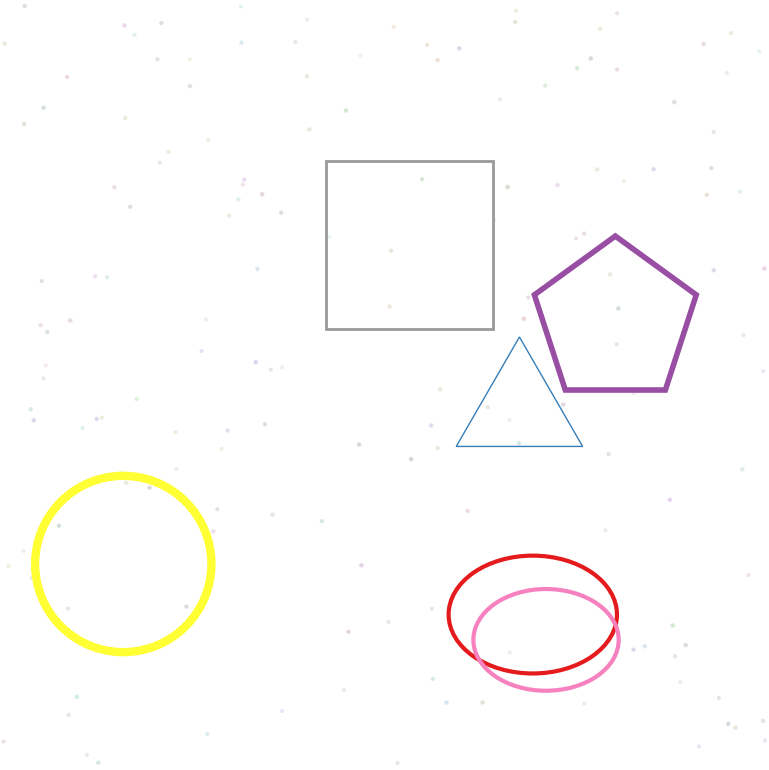[{"shape": "oval", "thickness": 1.5, "radius": 0.55, "center": [0.692, 0.202]}, {"shape": "triangle", "thickness": 0.5, "radius": 0.47, "center": [0.675, 0.468]}, {"shape": "pentagon", "thickness": 2, "radius": 0.55, "center": [0.799, 0.583]}, {"shape": "circle", "thickness": 3, "radius": 0.57, "center": [0.16, 0.268]}, {"shape": "oval", "thickness": 1.5, "radius": 0.47, "center": [0.709, 0.169]}, {"shape": "square", "thickness": 1, "radius": 0.54, "center": [0.532, 0.682]}]